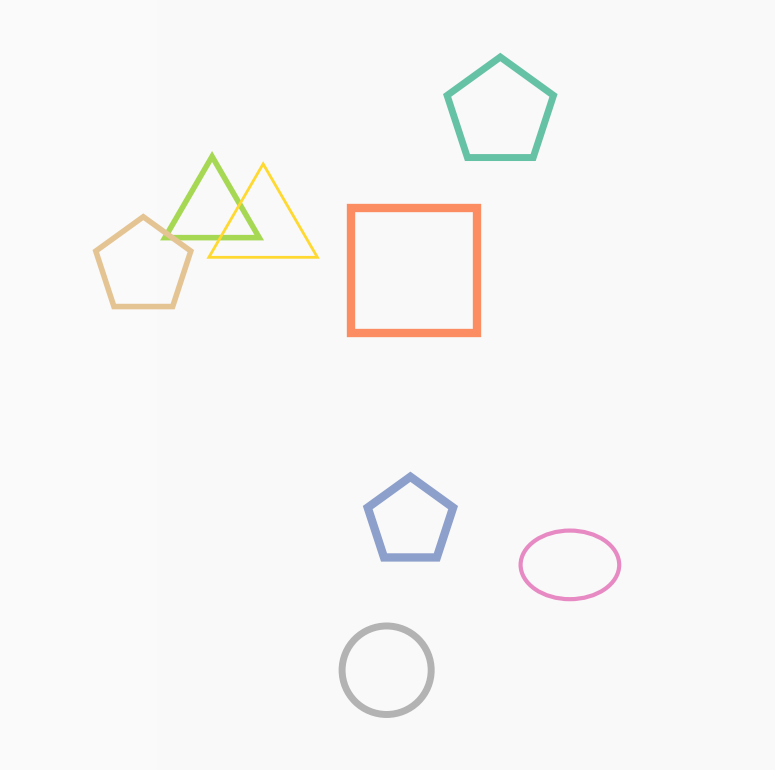[{"shape": "pentagon", "thickness": 2.5, "radius": 0.36, "center": [0.646, 0.854]}, {"shape": "square", "thickness": 3, "radius": 0.4, "center": [0.534, 0.649]}, {"shape": "pentagon", "thickness": 3, "radius": 0.29, "center": [0.53, 0.323]}, {"shape": "oval", "thickness": 1.5, "radius": 0.32, "center": [0.735, 0.266]}, {"shape": "triangle", "thickness": 2, "radius": 0.35, "center": [0.274, 0.726]}, {"shape": "triangle", "thickness": 1, "radius": 0.4, "center": [0.34, 0.706]}, {"shape": "pentagon", "thickness": 2, "radius": 0.32, "center": [0.185, 0.654]}, {"shape": "circle", "thickness": 2.5, "radius": 0.29, "center": [0.499, 0.13]}]